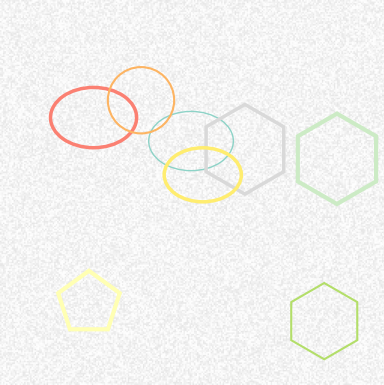[{"shape": "oval", "thickness": 1, "radius": 0.55, "center": [0.496, 0.634]}, {"shape": "pentagon", "thickness": 3, "radius": 0.42, "center": [0.231, 0.213]}, {"shape": "oval", "thickness": 2.5, "radius": 0.56, "center": [0.243, 0.695]}, {"shape": "circle", "thickness": 1.5, "radius": 0.43, "center": [0.366, 0.74]}, {"shape": "hexagon", "thickness": 1.5, "radius": 0.5, "center": [0.842, 0.166]}, {"shape": "hexagon", "thickness": 2.5, "radius": 0.58, "center": [0.636, 0.612]}, {"shape": "hexagon", "thickness": 3, "radius": 0.59, "center": [0.875, 0.587]}, {"shape": "oval", "thickness": 2.5, "radius": 0.5, "center": [0.527, 0.546]}]